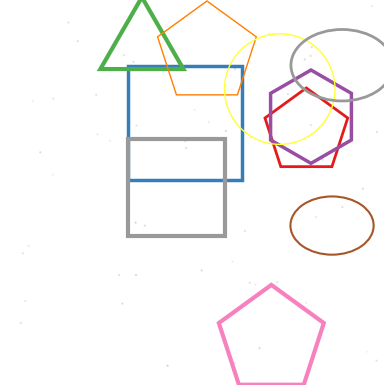[{"shape": "pentagon", "thickness": 2, "radius": 0.57, "center": [0.796, 0.659]}, {"shape": "square", "thickness": 2.5, "radius": 0.74, "center": [0.481, 0.68]}, {"shape": "triangle", "thickness": 3, "radius": 0.62, "center": [0.369, 0.883]}, {"shape": "hexagon", "thickness": 2.5, "radius": 0.61, "center": [0.808, 0.697]}, {"shape": "pentagon", "thickness": 1, "radius": 0.67, "center": [0.538, 0.863]}, {"shape": "circle", "thickness": 1, "radius": 0.72, "center": [0.727, 0.769]}, {"shape": "oval", "thickness": 1.5, "radius": 0.54, "center": [0.862, 0.414]}, {"shape": "pentagon", "thickness": 3, "radius": 0.72, "center": [0.705, 0.117]}, {"shape": "square", "thickness": 3, "radius": 0.63, "center": [0.458, 0.513]}, {"shape": "oval", "thickness": 2, "radius": 0.66, "center": [0.888, 0.831]}]